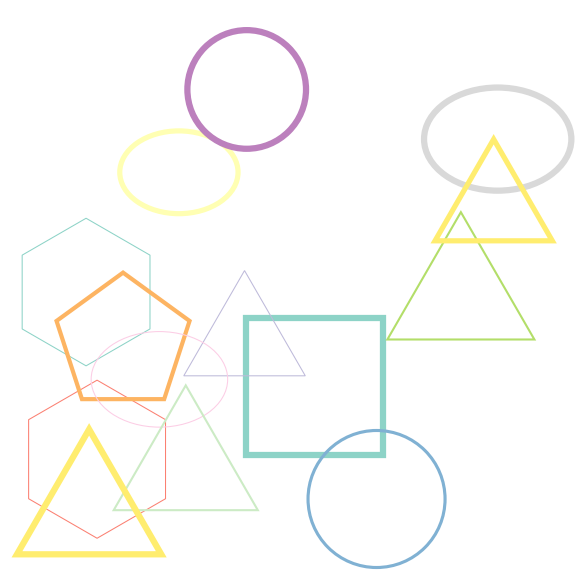[{"shape": "square", "thickness": 3, "radius": 0.59, "center": [0.544, 0.33]}, {"shape": "hexagon", "thickness": 0.5, "radius": 0.64, "center": [0.149, 0.493]}, {"shape": "oval", "thickness": 2.5, "radius": 0.51, "center": [0.31, 0.701]}, {"shape": "triangle", "thickness": 0.5, "radius": 0.61, "center": [0.423, 0.409]}, {"shape": "hexagon", "thickness": 0.5, "radius": 0.68, "center": [0.168, 0.204]}, {"shape": "circle", "thickness": 1.5, "radius": 0.59, "center": [0.652, 0.135]}, {"shape": "pentagon", "thickness": 2, "radius": 0.61, "center": [0.213, 0.406]}, {"shape": "triangle", "thickness": 1, "radius": 0.73, "center": [0.798, 0.485]}, {"shape": "oval", "thickness": 0.5, "radius": 0.59, "center": [0.276, 0.342]}, {"shape": "oval", "thickness": 3, "radius": 0.64, "center": [0.862, 0.758]}, {"shape": "circle", "thickness": 3, "radius": 0.51, "center": [0.427, 0.844]}, {"shape": "triangle", "thickness": 1, "radius": 0.72, "center": [0.322, 0.188]}, {"shape": "triangle", "thickness": 2.5, "radius": 0.59, "center": [0.855, 0.641]}, {"shape": "triangle", "thickness": 3, "radius": 0.72, "center": [0.154, 0.111]}]